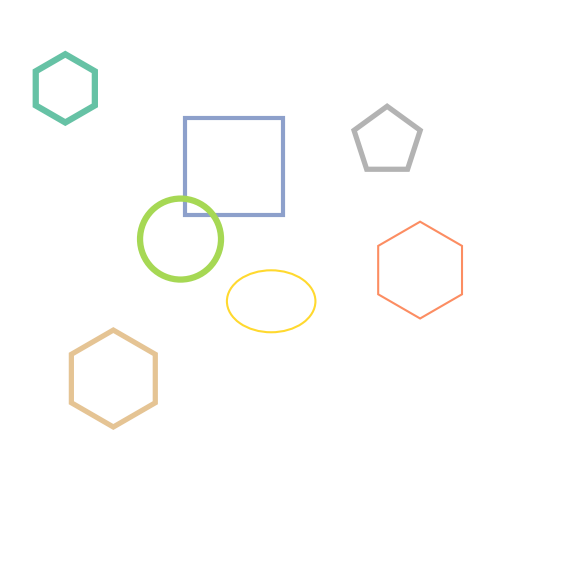[{"shape": "hexagon", "thickness": 3, "radius": 0.3, "center": [0.113, 0.846]}, {"shape": "hexagon", "thickness": 1, "radius": 0.42, "center": [0.727, 0.531]}, {"shape": "square", "thickness": 2, "radius": 0.42, "center": [0.405, 0.711]}, {"shape": "circle", "thickness": 3, "radius": 0.35, "center": [0.313, 0.585]}, {"shape": "oval", "thickness": 1, "radius": 0.38, "center": [0.47, 0.477]}, {"shape": "hexagon", "thickness": 2.5, "radius": 0.42, "center": [0.196, 0.344]}, {"shape": "pentagon", "thickness": 2.5, "radius": 0.3, "center": [0.67, 0.755]}]